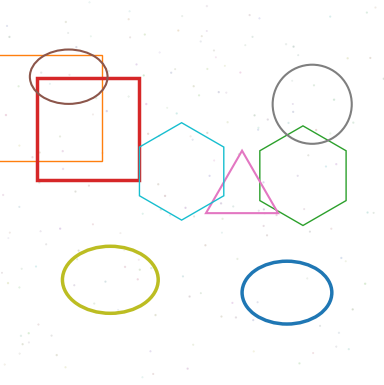[{"shape": "oval", "thickness": 2.5, "radius": 0.58, "center": [0.745, 0.24]}, {"shape": "square", "thickness": 1, "radius": 0.68, "center": [0.127, 0.719]}, {"shape": "hexagon", "thickness": 1, "radius": 0.65, "center": [0.787, 0.544]}, {"shape": "square", "thickness": 2.5, "radius": 0.66, "center": [0.229, 0.665]}, {"shape": "oval", "thickness": 1.5, "radius": 0.5, "center": [0.178, 0.801]}, {"shape": "triangle", "thickness": 1.5, "radius": 0.54, "center": [0.629, 0.5]}, {"shape": "circle", "thickness": 1.5, "radius": 0.51, "center": [0.811, 0.729]}, {"shape": "oval", "thickness": 2.5, "radius": 0.62, "center": [0.287, 0.273]}, {"shape": "hexagon", "thickness": 1, "radius": 0.63, "center": [0.472, 0.555]}]